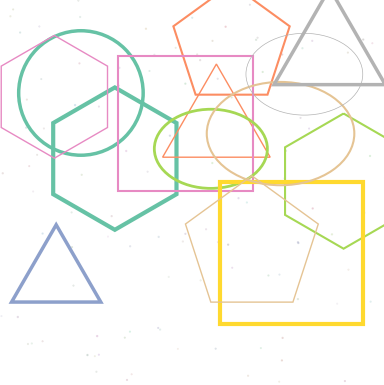[{"shape": "circle", "thickness": 2.5, "radius": 0.81, "center": [0.21, 0.759]}, {"shape": "hexagon", "thickness": 3, "radius": 0.92, "center": [0.298, 0.588]}, {"shape": "triangle", "thickness": 1, "radius": 0.81, "center": [0.562, 0.672]}, {"shape": "pentagon", "thickness": 1.5, "radius": 0.79, "center": [0.601, 0.883]}, {"shape": "triangle", "thickness": 2.5, "radius": 0.67, "center": [0.146, 0.282]}, {"shape": "hexagon", "thickness": 1, "radius": 0.8, "center": [0.141, 0.749]}, {"shape": "square", "thickness": 1.5, "radius": 0.88, "center": [0.482, 0.679]}, {"shape": "hexagon", "thickness": 1.5, "radius": 0.88, "center": [0.892, 0.53]}, {"shape": "oval", "thickness": 2, "radius": 0.73, "center": [0.548, 0.613]}, {"shape": "square", "thickness": 3, "radius": 0.93, "center": [0.757, 0.343]}, {"shape": "pentagon", "thickness": 1, "radius": 0.91, "center": [0.654, 0.362]}, {"shape": "oval", "thickness": 1.5, "radius": 0.96, "center": [0.729, 0.653]}, {"shape": "oval", "thickness": 0.5, "radius": 0.76, "center": [0.791, 0.807]}, {"shape": "triangle", "thickness": 2.5, "radius": 0.83, "center": [0.856, 0.864]}]